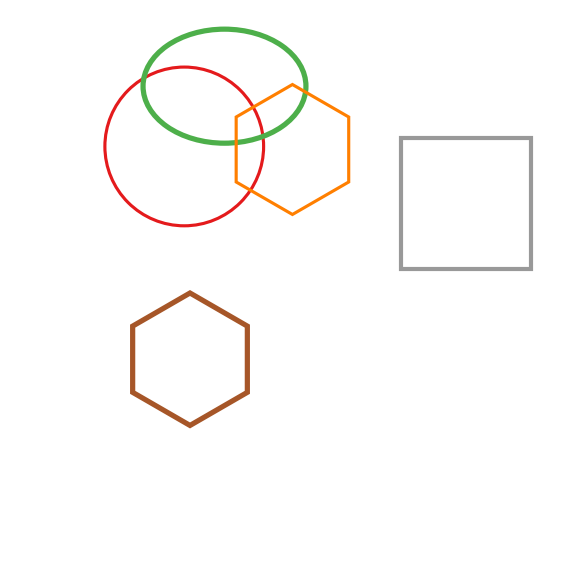[{"shape": "circle", "thickness": 1.5, "radius": 0.69, "center": [0.319, 0.746]}, {"shape": "oval", "thickness": 2.5, "radius": 0.71, "center": [0.389, 0.85]}, {"shape": "hexagon", "thickness": 1.5, "radius": 0.56, "center": [0.506, 0.74]}, {"shape": "hexagon", "thickness": 2.5, "radius": 0.57, "center": [0.329, 0.377]}, {"shape": "square", "thickness": 2, "radius": 0.56, "center": [0.807, 0.647]}]